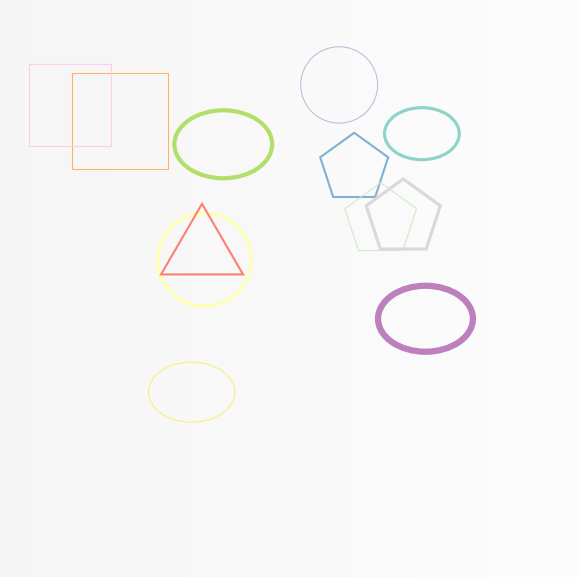[{"shape": "oval", "thickness": 1.5, "radius": 0.32, "center": [0.726, 0.768]}, {"shape": "circle", "thickness": 1.5, "radius": 0.4, "center": [0.352, 0.549]}, {"shape": "circle", "thickness": 0.5, "radius": 0.33, "center": [0.584, 0.852]}, {"shape": "triangle", "thickness": 1, "radius": 0.41, "center": [0.348, 0.565]}, {"shape": "pentagon", "thickness": 1, "radius": 0.31, "center": [0.609, 0.708]}, {"shape": "square", "thickness": 0.5, "radius": 0.41, "center": [0.207, 0.79]}, {"shape": "oval", "thickness": 2, "radius": 0.42, "center": [0.384, 0.749]}, {"shape": "square", "thickness": 0.5, "radius": 0.35, "center": [0.12, 0.817]}, {"shape": "pentagon", "thickness": 1.5, "radius": 0.34, "center": [0.694, 0.622]}, {"shape": "oval", "thickness": 3, "radius": 0.41, "center": [0.732, 0.447]}, {"shape": "pentagon", "thickness": 0.5, "radius": 0.32, "center": [0.655, 0.618]}, {"shape": "oval", "thickness": 0.5, "radius": 0.37, "center": [0.33, 0.32]}]